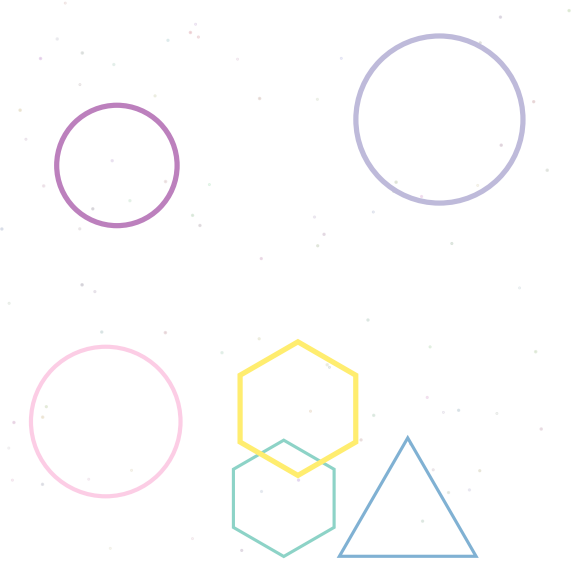[{"shape": "hexagon", "thickness": 1.5, "radius": 0.5, "center": [0.491, 0.136]}, {"shape": "circle", "thickness": 2.5, "radius": 0.72, "center": [0.761, 0.792]}, {"shape": "triangle", "thickness": 1.5, "radius": 0.68, "center": [0.706, 0.104]}, {"shape": "circle", "thickness": 2, "radius": 0.65, "center": [0.183, 0.269]}, {"shape": "circle", "thickness": 2.5, "radius": 0.52, "center": [0.202, 0.713]}, {"shape": "hexagon", "thickness": 2.5, "radius": 0.58, "center": [0.516, 0.292]}]